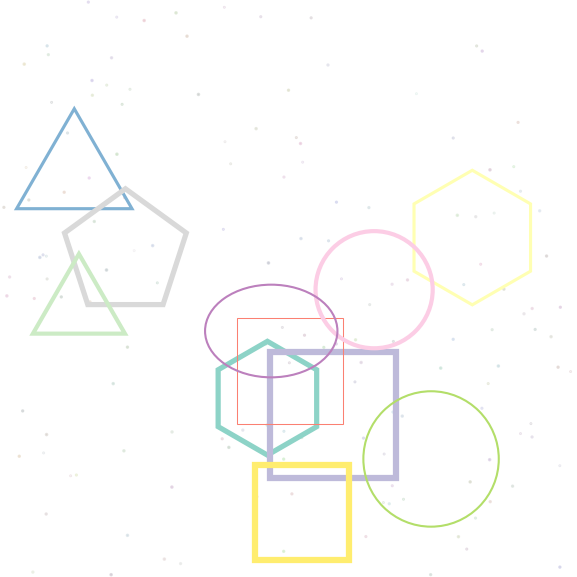[{"shape": "hexagon", "thickness": 2.5, "radius": 0.49, "center": [0.463, 0.31]}, {"shape": "hexagon", "thickness": 1.5, "radius": 0.58, "center": [0.818, 0.588]}, {"shape": "square", "thickness": 3, "radius": 0.54, "center": [0.576, 0.28]}, {"shape": "square", "thickness": 0.5, "radius": 0.46, "center": [0.503, 0.357]}, {"shape": "triangle", "thickness": 1.5, "radius": 0.58, "center": [0.129, 0.695]}, {"shape": "circle", "thickness": 1, "radius": 0.59, "center": [0.746, 0.204]}, {"shape": "circle", "thickness": 2, "radius": 0.51, "center": [0.648, 0.497]}, {"shape": "pentagon", "thickness": 2.5, "radius": 0.55, "center": [0.217, 0.561]}, {"shape": "oval", "thickness": 1, "radius": 0.57, "center": [0.47, 0.426]}, {"shape": "triangle", "thickness": 2, "radius": 0.46, "center": [0.137, 0.467]}, {"shape": "square", "thickness": 3, "radius": 0.41, "center": [0.523, 0.112]}]